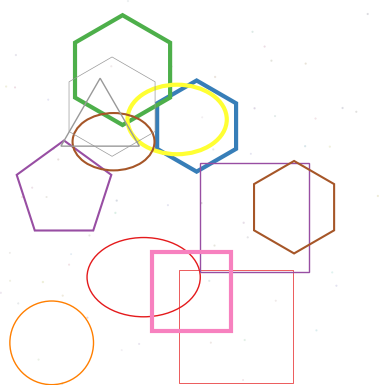[{"shape": "oval", "thickness": 1, "radius": 0.74, "center": [0.373, 0.28]}, {"shape": "square", "thickness": 0.5, "radius": 0.74, "center": [0.613, 0.151]}, {"shape": "hexagon", "thickness": 3, "radius": 0.59, "center": [0.511, 0.673]}, {"shape": "hexagon", "thickness": 3, "radius": 0.71, "center": [0.318, 0.818]}, {"shape": "pentagon", "thickness": 1.5, "radius": 0.65, "center": [0.166, 0.506]}, {"shape": "square", "thickness": 1, "radius": 0.71, "center": [0.661, 0.435]}, {"shape": "circle", "thickness": 1, "radius": 0.54, "center": [0.134, 0.11]}, {"shape": "oval", "thickness": 3, "radius": 0.64, "center": [0.46, 0.69]}, {"shape": "oval", "thickness": 1.5, "radius": 0.53, "center": [0.295, 0.632]}, {"shape": "hexagon", "thickness": 1.5, "radius": 0.6, "center": [0.764, 0.462]}, {"shape": "square", "thickness": 3, "radius": 0.51, "center": [0.497, 0.243]}, {"shape": "triangle", "thickness": 1, "radius": 0.59, "center": [0.26, 0.679]}, {"shape": "hexagon", "thickness": 0.5, "radius": 0.65, "center": [0.291, 0.723]}]